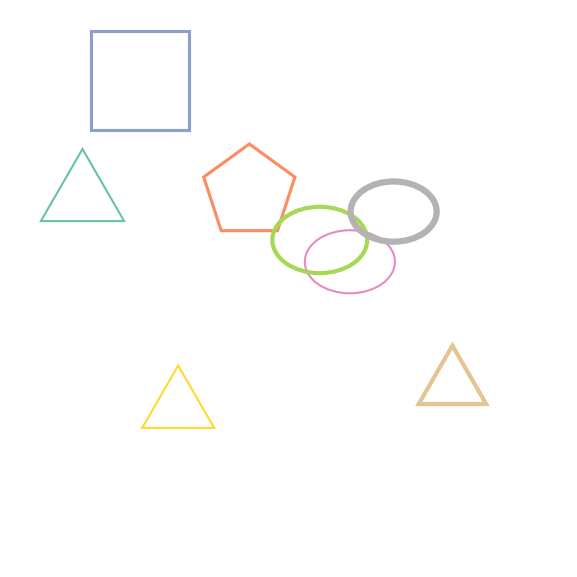[{"shape": "triangle", "thickness": 1, "radius": 0.42, "center": [0.143, 0.658]}, {"shape": "pentagon", "thickness": 1.5, "radius": 0.41, "center": [0.432, 0.667]}, {"shape": "square", "thickness": 1.5, "radius": 0.43, "center": [0.242, 0.86]}, {"shape": "oval", "thickness": 1, "radius": 0.39, "center": [0.606, 0.546]}, {"shape": "oval", "thickness": 2, "radius": 0.41, "center": [0.554, 0.584]}, {"shape": "triangle", "thickness": 1, "radius": 0.36, "center": [0.309, 0.294]}, {"shape": "triangle", "thickness": 2, "radius": 0.34, "center": [0.783, 0.333]}, {"shape": "oval", "thickness": 3, "radius": 0.37, "center": [0.682, 0.633]}]